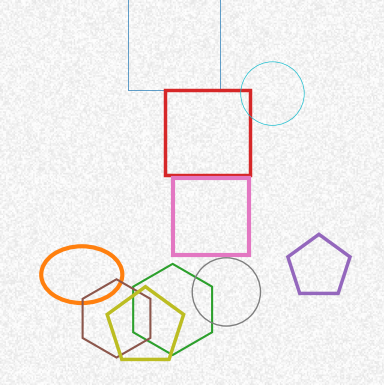[{"shape": "square", "thickness": 0.5, "radius": 0.6, "center": [0.453, 0.885]}, {"shape": "oval", "thickness": 3, "radius": 0.53, "center": [0.212, 0.287]}, {"shape": "hexagon", "thickness": 1.5, "radius": 0.59, "center": [0.448, 0.196]}, {"shape": "square", "thickness": 2.5, "radius": 0.55, "center": [0.539, 0.656]}, {"shape": "pentagon", "thickness": 2.5, "radius": 0.42, "center": [0.828, 0.307]}, {"shape": "hexagon", "thickness": 1.5, "radius": 0.51, "center": [0.303, 0.173]}, {"shape": "square", "thickness": 3, "radius": 0.49, "center": [0.548, 0.438]}, {"shape": "circle", "thickness": 1, "radius": 0.44, "center": [0.588, 0.242]}, {"shape": "pentagon", "thickness": 2.5, "radius": 0.52, "center": [0.378, 0.151]}, {"shape": "circle", "thickness": 0.5, "radius": 0.41, "center": [0.708, 0.757]}]